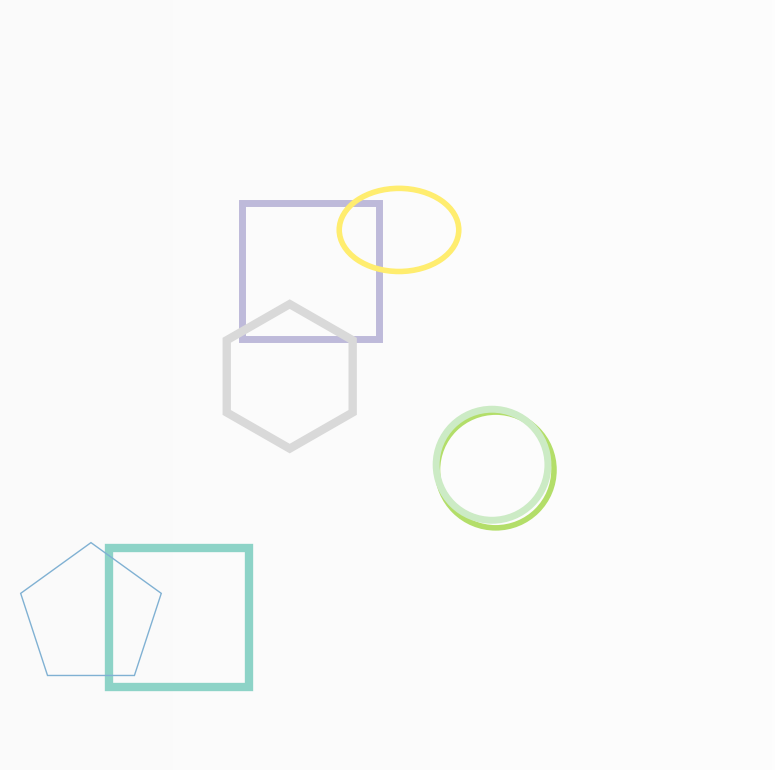[{"shape": "square", "thickness": 3, "radius": 0.45, "center": [0.231, 0.198]}, {"shape": "square", "thickness": 2.5, "radius": 0.44, "center": [0.4, 0.648]}, {"shape": "pentagon", "thickness": 0.5, "radius": 0.48, "center": [0.117, 0.2]}, {"shape": "circle", "thickness": 2, "radius": 0.38, "center": [0.64, 0.39]}, {"shape": "hexagon", "thickness": 3, "radius": 0.47, "center": [0.374, 0.511]}, {"shape": "circle", "thickness": 2.5, "radius": 0.36, "center": [0.635, 0.396]}, {"shape": "oval", "thickness": 2, "radius": 0.39, "center": [0.515, 0.701]}]